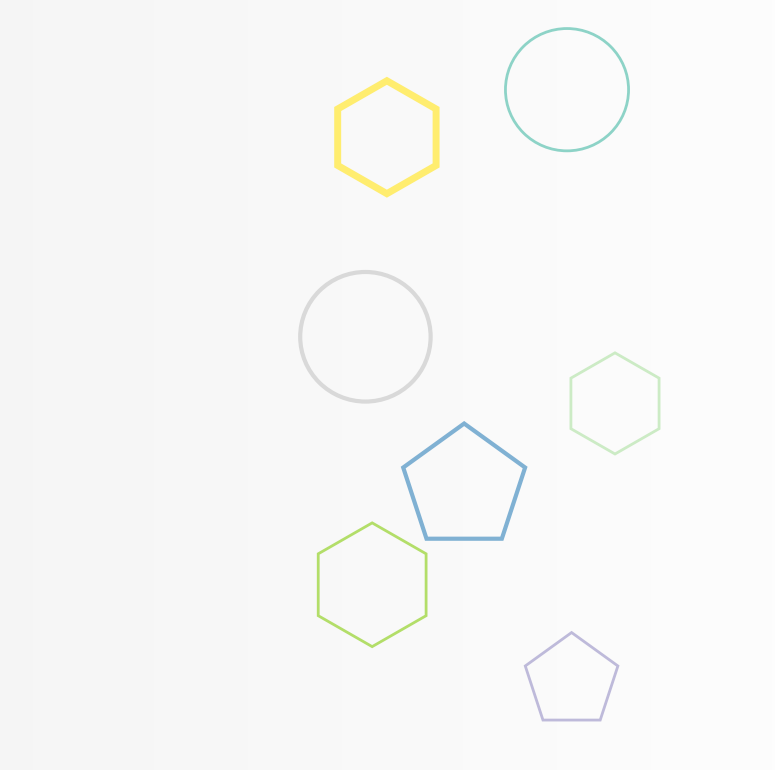[{"shape": "circle", "thickness": 1, "radius": 0.4, "center": [0.732, 0.884]}, {"shape": "pentagon", "thickness": 1, "radius": 0.31, "center": [0.738, 0.116]}, {"shape": "pentagon", "thickness": 1.5, "radius": 0.41, "center": [0.599, 0.367]}, {"shape": "hexagon", "thickness": 1, "radius": 0.4, "center": [0.48, 0.241]}, {"shape": "circle", "thickness": 1.5, "radius": 0.42, "center": [0.472, 0.563]}, {"shape": "hexagon", "thickness": 1, "radius": 0.33, "center": [0.794, 0.476]}, {"shape": "hexagon", "thickness": 2.5, "radius": 0.37, "center": [0.499, 0.822]}]